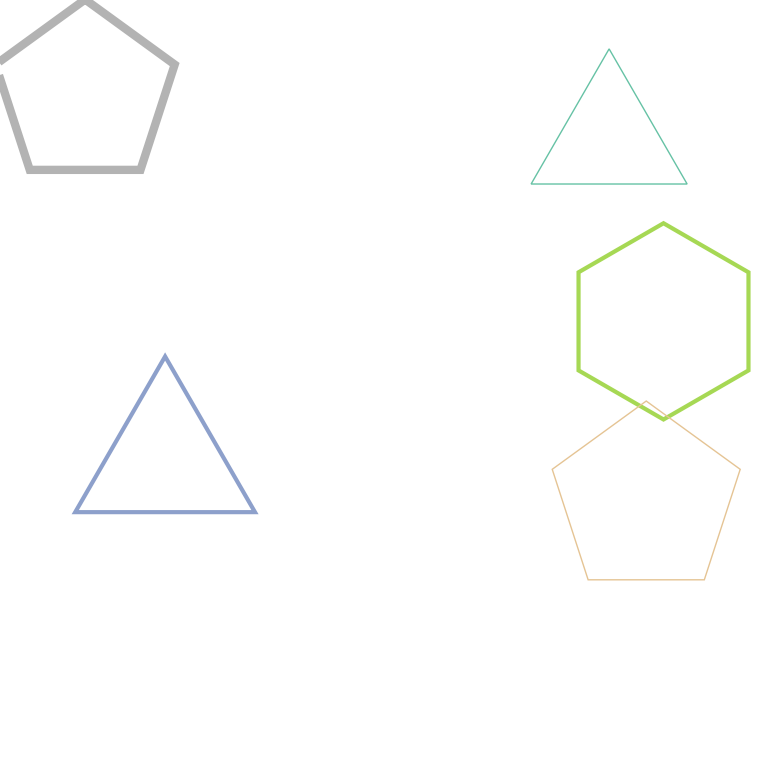[{"shape": "triangle", "thickness": 0.5, "radius": 0.58, "center": [0.791, 0.82]}, {"shape": "triangle", "thickness": 1.5, "radius": 0.67, "center": [0.214, 0.402]}, {"shape": "hexagon", "thickness": 1.5, "radius": 0.64, "center": [0.862, 0.583]}, {"shape": "pentagon", "thickness": 0.5, "radius": 0.64, "center": [0.839, 0.351]}, {"shape": "pentagon", "thickness": 3, "radius": 0.61, "center": [0.111, 0.878]}]